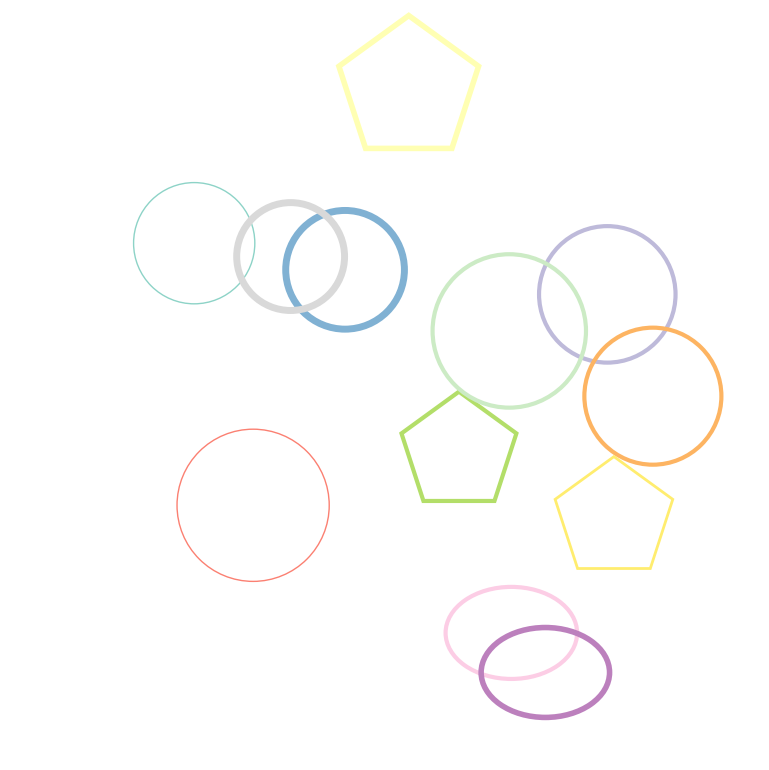[{"shape": "circle", "thickness": 0.5, "radius": 0.39, "center": [0.252, 0.684]}, {"shape": "pentagon", "thickness": 2, "radius": 0.48, "center": [0.531, 0.884]}, {"shape": "circle", "thickness": 1.5, "radius": 0.44, "center": [0.789, 0.618]}, {"shape": "circle", "thickness": 0.5, "radius": 0.49, "center": [0.329, 0.344]}, {"shape": "circle", "thickness": 2.5, "radius": 0.39, "center": [0.448, 0.65]}, {"shape": "circle", "thickness": 1.5, "radius": 0.44, "center": [0.848, 0.485]}, {"shape": "pentagon", "thickness": 1.5, "radius": 0.39, "center": [0.596, 0.413]}, {"shape": "oval", "thickness": 1.5, "radius": 0.43, "center": [0.664, 0.178]}, {"shape": "circle", "thickness": 2.5, "radius": 0.35, "center": [0.377, 0.667]}, {"shape": "oval", "thickness": 2, "radius": 0.42, "center": [0.708, 0.127]}, {"shape": "circle", "thickness": 1.5, "radius": 0.5, "center": [0.661, 0.57]}, {"shape": "pentagon", "thickness": 1, "radius": 0.4, "center": [0.797, 0.327]}]